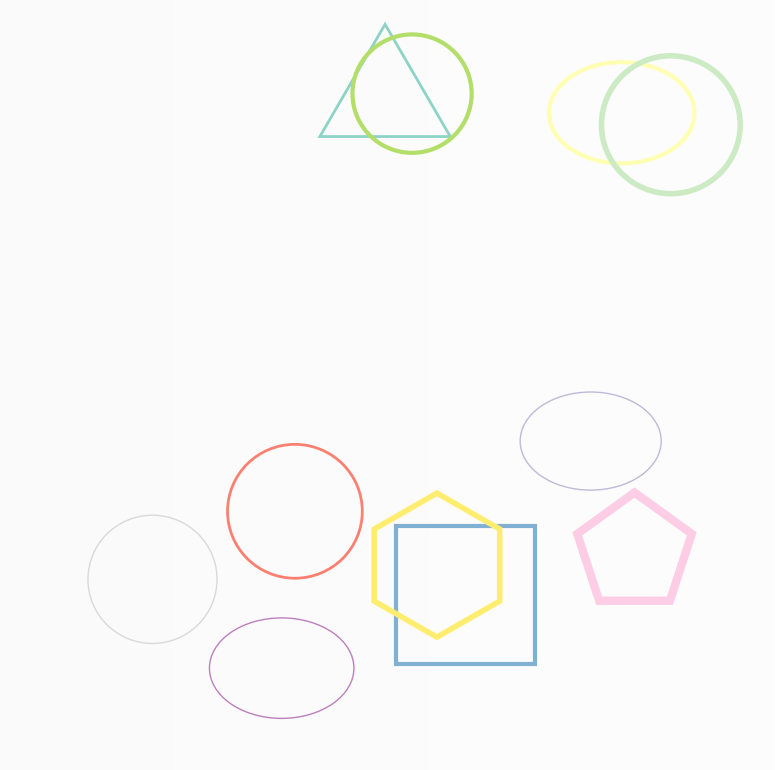[{"shape": "triangle", "thickness": 1, "radius": 0.49, "center": [0.497, 0.871]}, {"shape": "oval", "thickness": 1.5, "radius": 0.47, "center": [0.802, 0.854]}, {"shape": "oval", "thickness": 0.5, "radius": 0.45, "center": [0.762, 0.427]}, {"shape": "circle", "thickness": 1, "radius": 0.43, "center": [0.381, 0.336]}, {"shape": "square", "thickness": 1.5, "radius": 0.45, "center": [0.6, 0.227]}, {"shape": "circle", "thickness": 1.5, "radius": 0.38, "center": [0.532, 0.878]}, {"shape": "pentagon", "thickness": 3, "radius": 0.39, "center": [0.819, 0.283]}, {"shape": "circle", "thickness": 0.5, "radius": 0.42, "center": [0.197, 0.248]}, {"shape": "oval", "thickness": 0.5, "radius": 0.47, "center": [0.363, 0.132]}, {"shape": "circle", "thickness": 2, "radius": 0.45, "center": [0.866, 0.838]}, {"shape": "hexagon", "thickness": 2, "radius": 0.47, "center": [0.564, 0.266]}]